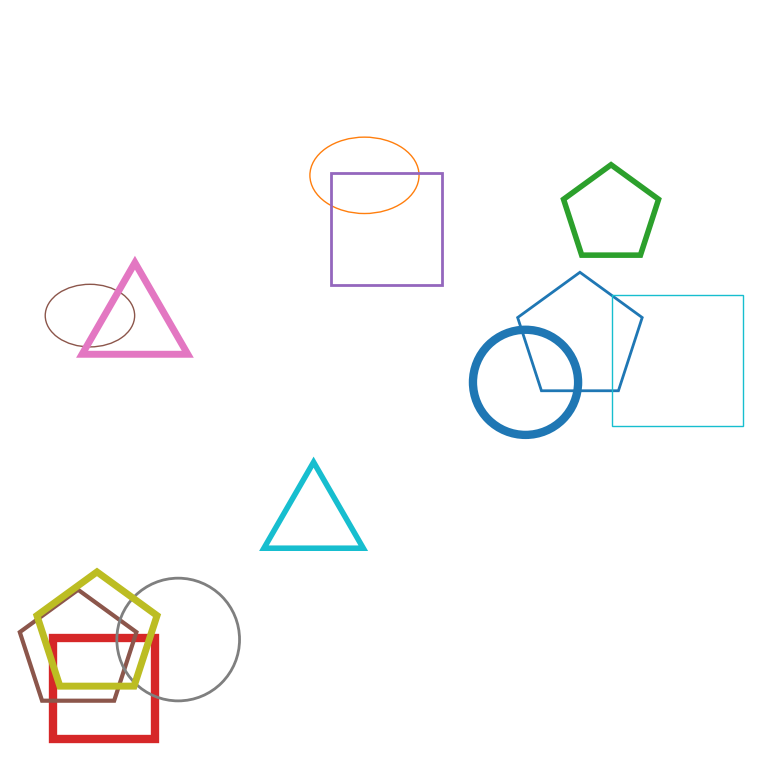[{"shape": "circle", "thickness": 3, "radius": 0.34, "center": [0.683, 0.503]}, {"shape": "pentagon", "thickness": 1, "radius": 0.43, "center": [0.753, 0.561]}, {"shape": "oval", "thickness": 0.5, "radius": 0.35, "center": [0.473, 0.772]}, {"shape": "pentagon", "thickness": 2, "radius": 0.32, "center": [0.794, 0.721]}, {"shape": "square", "thickness": 3, "radius": 0.33, "center": [0.135, 0.106]}, {"shape": "square", "thickness": 1, "radius": 0.36, "center": [0.502, 0.702]}, {"shape": "oval", "thickness": 0.5, "radius": 0.29, "center": [0.117, 0.59]}, {"shape": "pentagon", "thickness": 1.5, "radius": 0.4, "center": [0.101, 0.154]}, {"shape": "triangle", "thickness": 2.5, "radius": 0.4, "center": [0.175, 0.58]}, {"shape": "circle", "thickness": 1, "radius": 0.4, "center": [0.231, 0.169]}, {"shape": "pentagon", "thickness": 2.5, "radius": 0.41, "center": [0.126, 0.175]}, {"shape": "square", "thickness": 0.5, "radius": 0.42, "center": [0.88, 0.532]}, {"shape": "triangle", "thickness": 2, "radius": 0.37, "center": [0.407, 0.325]}]